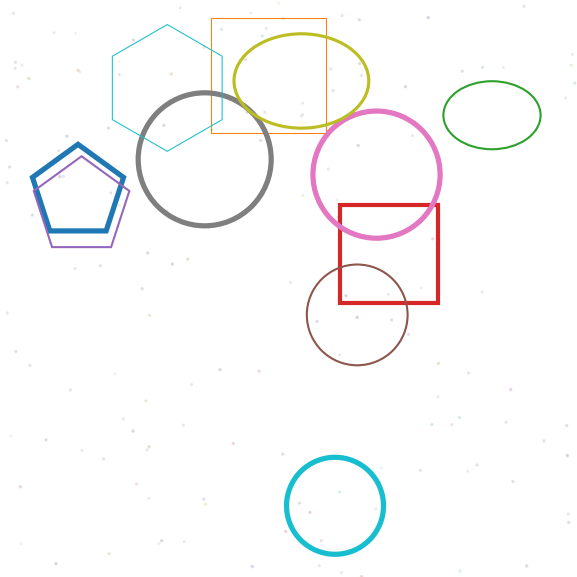[{"shape": "pentagon", "thickness": 2.5, "radius": 0.41, "center": [0.135, 0.666]}, {"shape": "square", "thickness": 0.5, "radius": 0.5, "center": [0.464, 0.869]}, {"shape": "oval", "thickness": 1, "radius": 0.42, "center": [0.852, 0.8]}, {"shape": "square", "thickness": 2, "radius": 0.42, "center": [0.674, 0.559]}, {"shape": "pentagon", "thickness": 1, "radius": 0.43, "center": [0.141, 0.642]}, {"shape": "circle", "thickness": 1, "radius": 0.44, "center": [0.619, 0.454]}, {"shape": "circle", "thickness": 2.5, "radius": 0.55, "center": [0.652, 0.697]}, {"shape": "circle", "thickness": 2.5, "radius": 0.58, "center": [0.354, 0.723]}, {"shape": "oval", "thickness": 1.5, "radius": 0.58, "center": [0.522, 0.859]}, {"shape": "hexagon", "thickness": 0.5, "radius": 0.55, "center": [0.29, 0.847]}, {"shape": "circle", "thickness": 2.5, "radius": 0.42, "center": [0.58, 0.123]}]